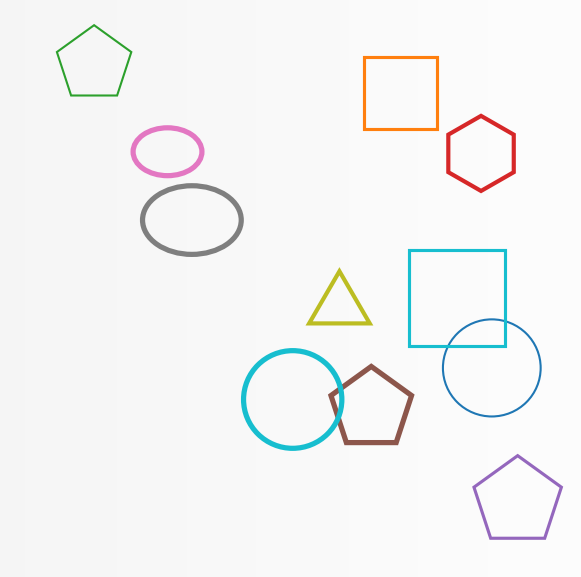[{"shape": "circle", "thickness": 1, "radius": 0.42, "center": [0.846, 0.362]}, {"shape": "square", "thickness": 1.5, "radius": 0.31, "center": [0.689, 0.838]}, {"shape": "pentagon", "thickness": 1, "radius": 0.34, "center": [0.162, 0.888]}, {"shape": "hexagon", "thickness": 2, "radius": 0.33, "center": [0.828, 0.733]}, {"shape": "pentagon", "thickness": 1.5, "radius": 0.4, "center": [0.891, 0.131]}, {"shape": "pentagon", "thickness": 2.5, "radius": 0.36, "center": [0.639, 0.292]}, {"shape": "oval", "thickness": 2.5, "radius": 0.3, "center": [0.288, 0.736]}, {"shape": "oval", "thickness": 2.5, "radius": 0.42, "center": [0.33, 0.618]}, {"shape": "triangle", "thickness": 2, "radius": 0.3, "center": [0.584, 0.469]}, {"shape": "square", "thickness": 1.5, "radius": 0.41, "center": [0.786, 0.483]}, {"shape": "circle", "thickness": 2.5, "radius": 0.42, "center": [0.504, 0.307]}]